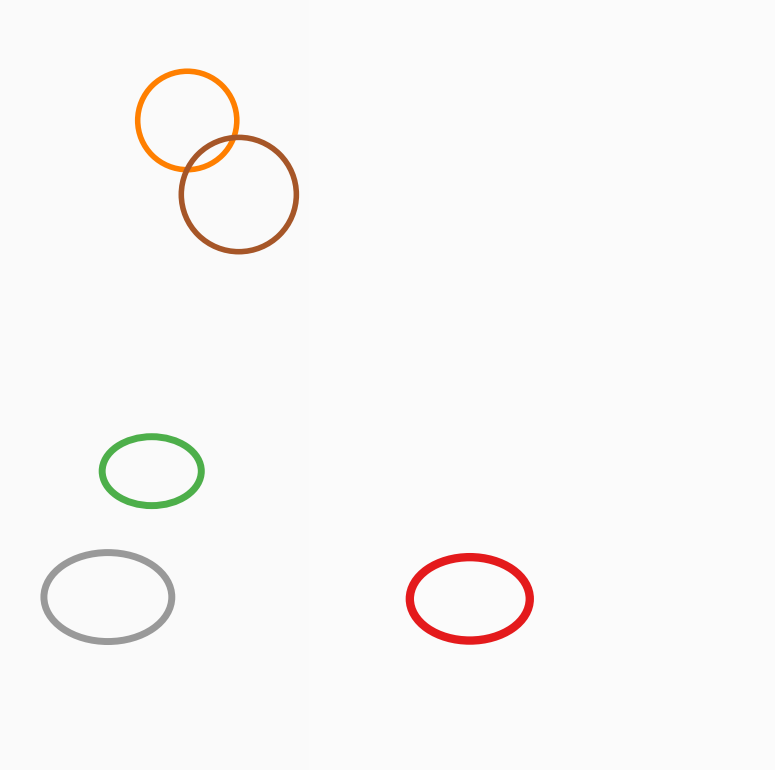[{"shape": "oval", "thickness": 3, "radius": 0.39, "center": [0.606, 0.222]}, {"shape": "oval", "thickness": 2.5, "radius": 0.32, "center": [0.196, 0.388]}, {"shape": "circle", "thickness": 2, "radius": 0.32, "center": [0.242, 0.844]}, {"shape": "circle", "thickness": 2, "radius": 0.37, "center": [0.308, 0.747]}, {"shape": "oval", "thickness": 2.5, "radius": 0.41, "center": [0.139, 0.225]}]